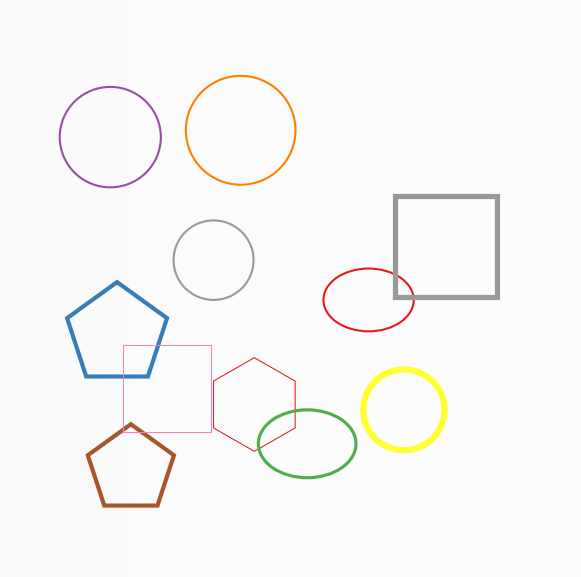[{"shape": "oval", "thickness": 1, "radius": 0.39, "center": [0.634, 0.48]}, {"shape": "hexagon", "thickness": 0.5, "radius": 0.41, "center": [0.438, 0.299]}, {"shape": "pentagon", "thickness": 2, "radius": 0.45, "center": [0.201, 0.42]}, {"shape": "oval", "thickness": 1.5, "radius": 0.42, "center": [0.528, 0.231]}, {"shape": "circle", "thickness": 1, "radius": 0.43, "center": [0.19, 0.762]}, {"shape": "circle", "thickness": 1, "radius": 0.47, "center": [0.414, 0.774]}, {"shape": "circle", "thickness": 3, "radius": 0.35, "center": [0.695, 0.289]}, {"shape": "pentagon", "thickness": 2, "radius": 0.39, "center": [0.225, 0.187]}, {"shape": "square", "thickness": 0.5, "radius": 0.38, "center": [0.288, 0.326]}, {"shape": "square", "thickness": 2.5, "radius": 0.44, "center": [0.767, 0.572]}, {"shape": "circle", "thickness": 1, "radius": 0.34, "center": [0.367, 0.549]}]